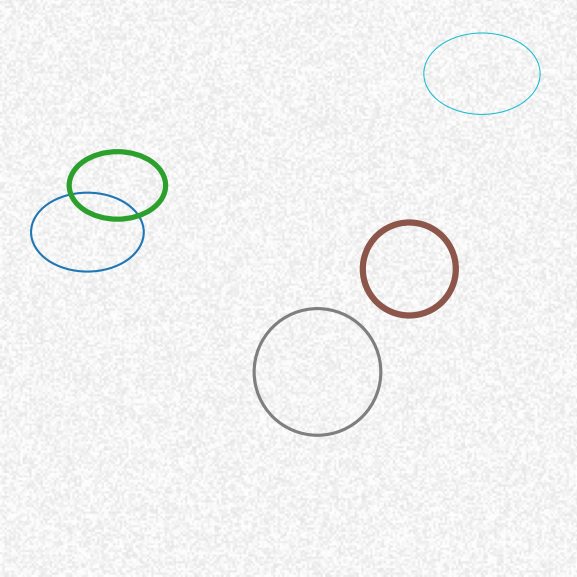[{"shape": "oval", "thickness": 1, "radius": 0.49, "center": [0.151, 0.597]}, {"shape": "oval", "thickness": 2.5, "radius": 0.42, "center": [0.203, 0.678]}, {"shape": "circle", "thickness": 3, "radius": 0.4, "center": [0.709, 0.533]}, {"shape": "circle", "thickness": 1.5, "radius": 0.55, "center": [0.55, 0.355]}, {"shape": "oval", "thickness": 0.5, "radius": 0.5, "center": [0.835, 0.872]}]